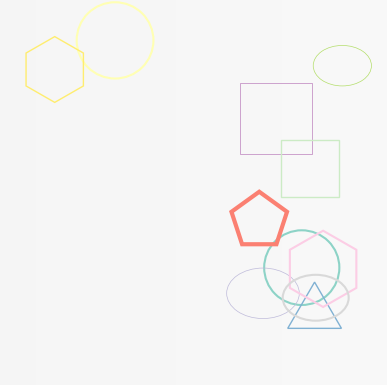[{"shape": "circle", "thickness": 1.5, "radius": 0.49, "center": [0.779, 0.305]}, {"shape": "circle", "thickness": 1.5, "radius": 0.5, "center": [0.297, 0.895]}, {"shape": "oval", "thickness": 0.5, "radius": 0.47, "center": [0.679, 0.238]}, {"shape": "pentagon", "thickness": 3, "radius": 0.38, "center": [0.669, 0.427]}, {"shape": "triangle", "thickness": 1, "radius": 0.4, "center": [0.812, 0.187]}, {"shape": "oval", "thickness": 0.5, "radius": 0.38, "center": [0.883, 0.829]}, {"shape": "hexagon", "thickness": 1.5, "radius": 0.5, "center": [0.834, 0.302]}, {"shape": "oval", "thickness": 1.5, "radius": 0.43, "center": [0.815, 0.227]}, {"shape": "square", "thickness": 0.5, "radius": 0.46, "center": [0.713, 0.693]}, {"shape": "square", "thickness": 1, "radius": 0.37, "center": [0.801, 0.562]}, {"shape": "hexagon", "thickness": 1, "radius": 0.43, "center": [0.141, 0.819]}]